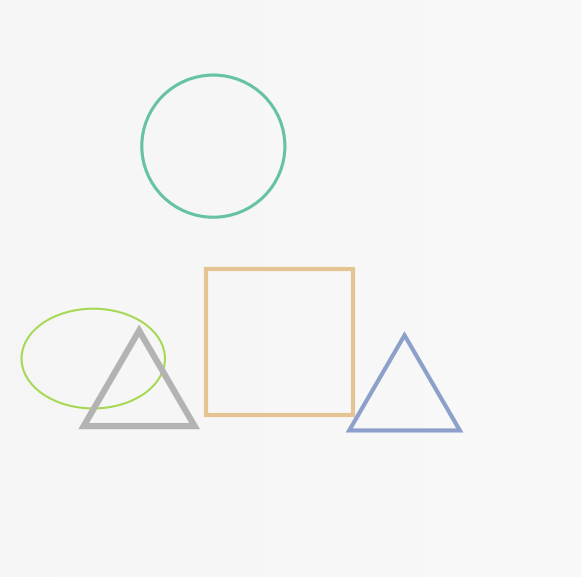[{"shape": "circle", "thickness": 1.5, "radius": 0.62, "center": [0.367, 0.746]}, {"shape": "triangle", "thickness": 2, "radius": 0.55, "center": [0.696, 0.309]}, {"shape": "oval", "thickness": 1, "radius": 0.62, "center": [0.16, 0.378]}, {"shape": "square", "thickness": 2, "radius": 0.63, "center": [0.481, 0.407]}, {"shape": "triangle", "thickness": 3, "radius": 0.55, "center": [0.239, 0.316]}]